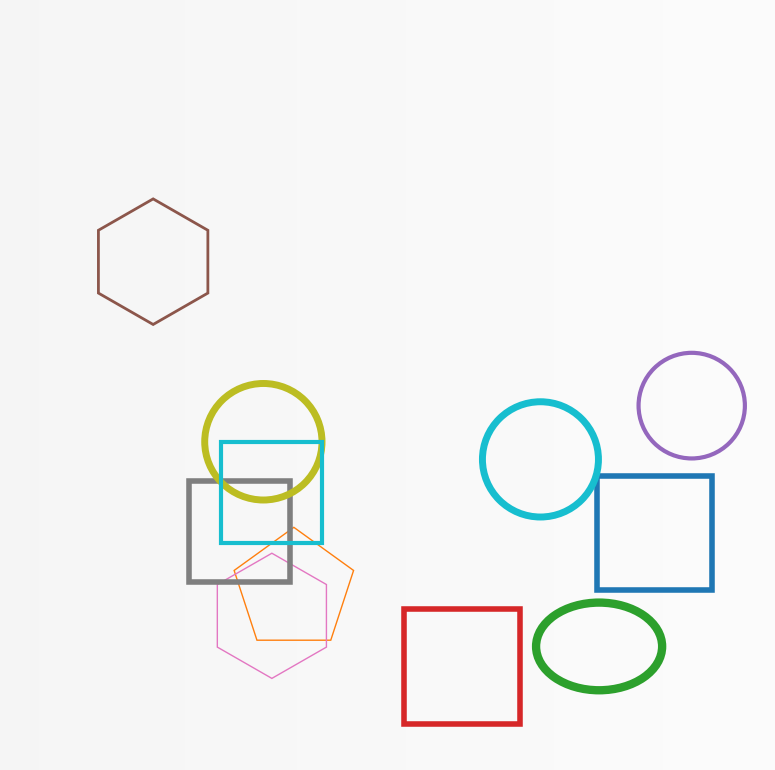[{"shape": "square", "thickness": 2, "radius": 0.37, "center": [0.845, 0.308]}, {"shape": "pentagon", "thickness": 0.5, "radius": 0.41, "center": [0.379, 0.234]}, {"shape": "oval", "thickness": 3, "radius": 0.41, "center": [0.773, 0.16]}, {"shape": "square", "thickness": 2, "radius": 0.37, "center": [0.596, 0.135]}, {"shape": "circle", "thickness": 1.5, "radius": 0.34, "center": [0.893, 0.473]}, {"shape": "hexagon", "thickness": 1, "radius": 0.41, "center": [0.198, 0.66]}, {"shape": "hexagon", "thickness": 0.5, "radius": 0.41, "center": [0.351, 0.2]}, {"shape": "square", "thickness": 2, "radius": 0.33, "center": [0.31, 0.31]}, {"shape": "circle", "thickness": 2.5, "radius": 0.38, "center": [0.34, 0.426]}, {"shape": "circle", "thickness": 2.5, "radius": 0.37, "center": [0.697, 0.403]}, {"shape": "square", "thickness": 1.5, "radius": 0.33, "center": [0.35, 0.36]}]